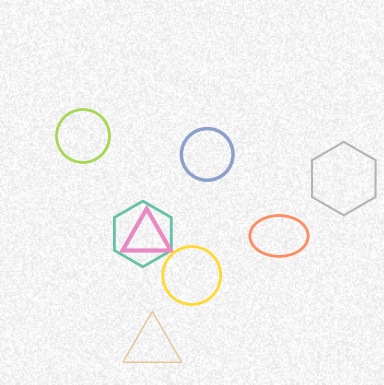[{"shape": "hexagon", "thickness": 2, "radius": 0.43, "center": [0.371, 0.392]}, {"shape": "oval", "thickness": 2, "radius": 0.38, "center": [0.725, 0.387]}, {"shape": "circle", "thickness": 2.5, "radius": 0.34, "center": [0.538, 0.599]}, {"shape": "triangle", "thickness": 3, "radius": 0.36, "center": [0.381, 0.385]}, {"shape": "circle", "thickness": 2, "radius": 0.34, "center": [0.216, 0.647]}, {"shape": "circle", "thickness": 2, "radius": 0.38, "center": [0.498, 0.284]}, {"shape": "triangle", "thickness": 1, "radius": 0.44, "center": [0.396, 0.103]}, {"shape": "hexagon", "thickness": 1.5, "radius": 0.48, "center": [0.893, 0.536]}]